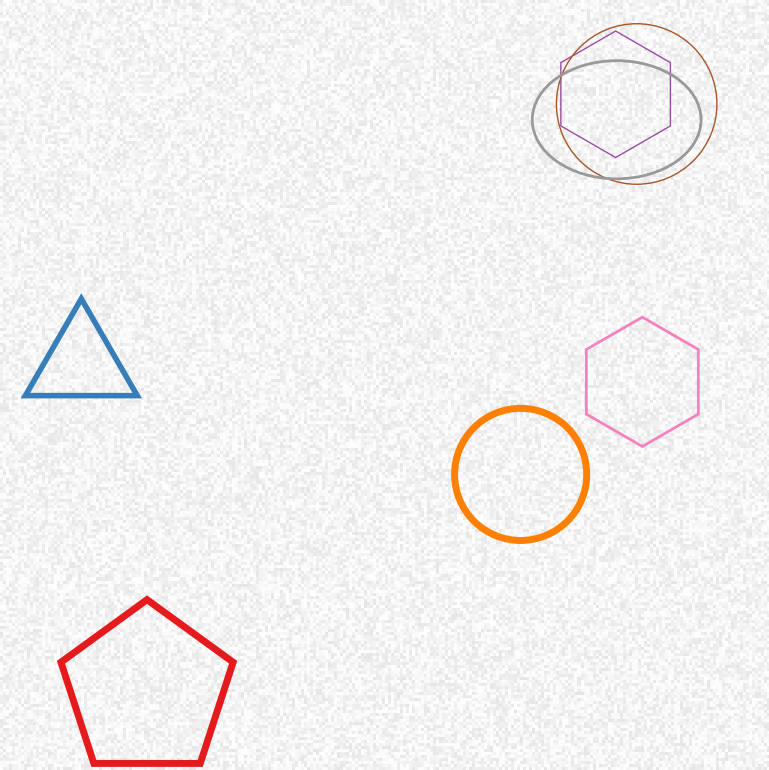[{"shape": "pentagon", "thickness": 2.5, "radius": 0.59, "center": [0.191, 0.104]}, {"shape": "triangle", "thickness": 2, "radius": 0.42, "center": [0.106, 0.528]}, {"shape": "hexagon", "thickness": 0.5, "radius": 0.41, "center": [0.8, 0.878]}, {"shape": "circle", "thickness": 2.5, "radius": 0.43, "center": [0.676, 0.384]}, {"shape": "circle", "thickness": 0.5, "radius": 0.52, "center": [0.827, 0.865]}, {"shape": "hexagon", "thickness": 1, "radius": 0.42, "center": [0.834, 0.504]}, {"shape": "oval", "thickness": 1, "radius": 0.55, "center": [0.801, 0.844]}]